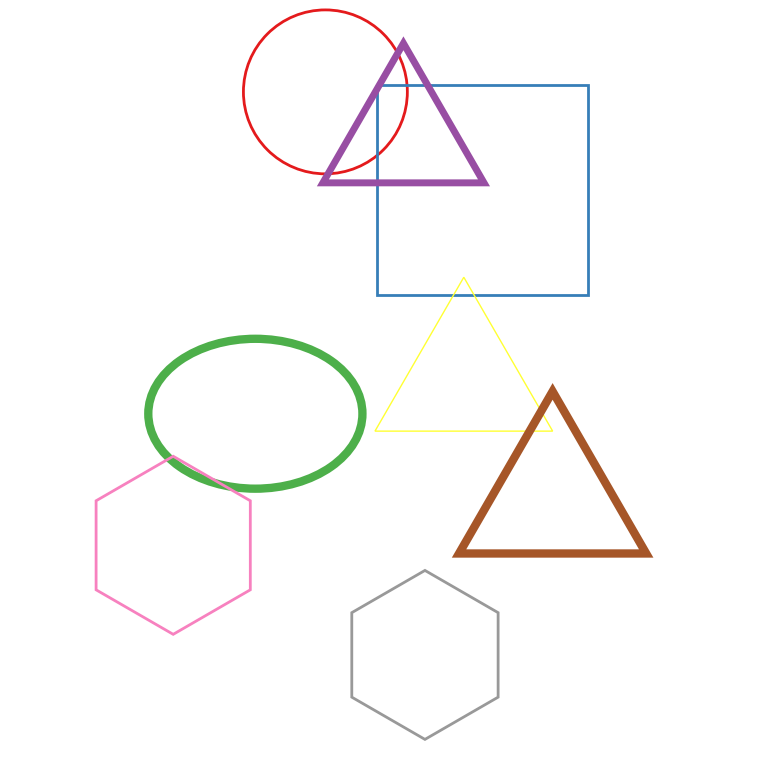[{"shape": "circle", "thickness": 1, "radius": 0.53, "center": [0.423, 0.881]}, {"shape": "square", "thickness": 1, "radius": 0.68, "center": [0.627, 0.753]}, {"shape": "oval", "thickness": 3, "radius": 0.7, "center": [0.332, 0.463]}, {"shape": "triangle", "thickness": 2.5, "radius": 0.6, "center": [0.524, 0.823]}, {"shape": "triangle", "thickness": 0.5, "radius": 0.67, "center": [0.602, 0.507]}, {"shape": "triangle", "thickness": 3, "radius": 0.7, "center": [0.718, 0.351]}, {"shape": "hexagon", "thickness": 1, "radius": 0.58, "center": [0.225, 0.292]}, {"shape": "hexagon", "thickness": 1, "radius": 0.55, "center": [0.552, 0.149]}]